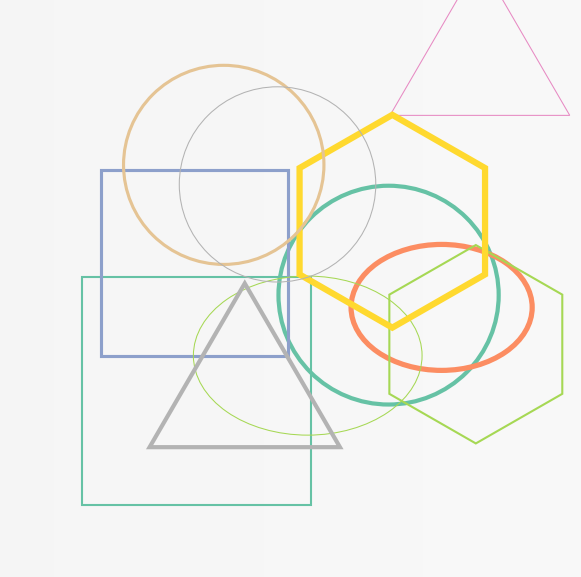[{"shape": "square", "thickness": 1, "radius": 0.99, "center": [0.338, 0.322]}, {"shape": "circle", "thickness": 2, "radius": 0.95, "center": [0.669, 0.488]}, {"shape": "oval", "thickness": 2.5, "radius": 0.78, "center": [0.76, 0.467]}, {"shape": "square", "thickness": 1.5, "radius": 0.8, "center": [0.334, 0.544]}, {"shape": "triangle", "thickness": 0.5, "radius": 0.89, "center": [0.826, 0.889]}, {"shape": "oval", "thickness": 0.5, "radius": 0.98, "center": [0.529, 0.383]}, {"shape": "hexagon", "thickness": 1, "radius": 0.86, "center": [0.819, 0.403]}, {"shape": "hexagon", "thickness": 3, "radius": 0.92, "center": [0.675, 0.616]}, {"shape": "circle", "thickness": 1.5, "radius": 0.86, "center": [0.385, 0.714]}, {"shape": "triangle", "thickness": 2, "radius": 0.95, "center": [0.421, 0.319]}, {"shape": "circle", "thickness": 0.5, "radius": 0.85, "center": [0.477, 0.68]}]